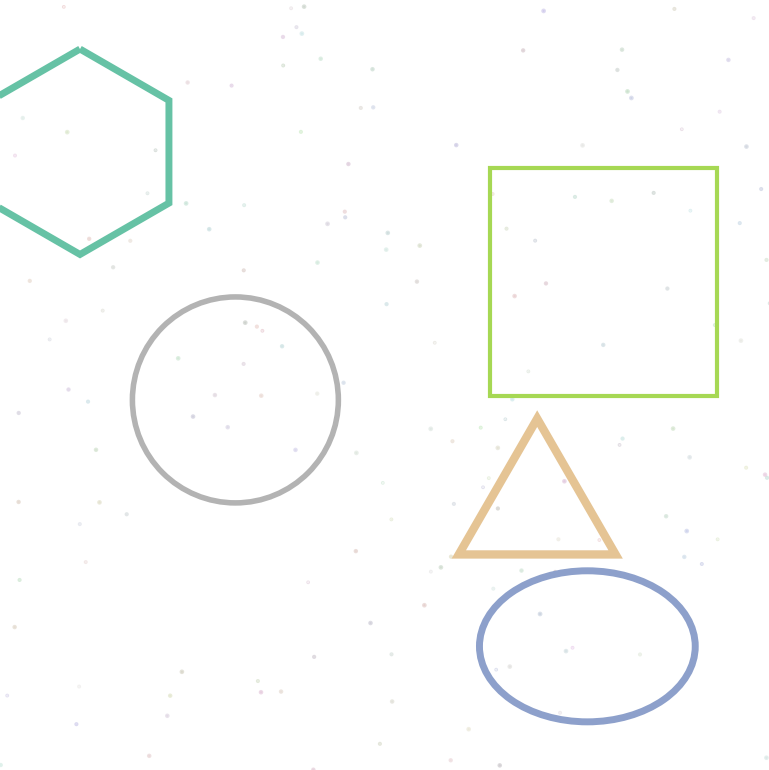[{"shape": "hexagon", "thickness": 2.5, "radius": 0.67, "center": [0.104, 0.803]}, {"shape": "oval", "thickness": 2.5, "radius": 0.7, "center": [0.763, 0.161]}, {"shape": "square", "thickness": 1.5, "radius": 0.74, "center": [0.783, 0.634]}, {"shape": "triangle", "thickness": 3, "radius": 0.59, "center": [0.698, 0.339]}, {"shape": "circle", "thickness": 2, "radius": 0.67, "center": [0.306, 0.481]}]